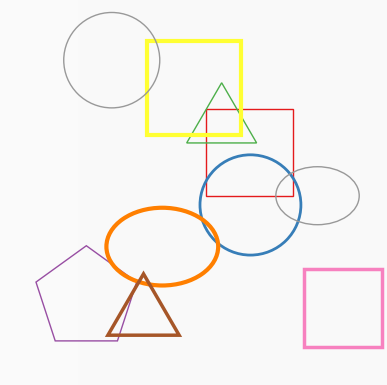[{"shape": "square", "thickness": 1, "radius": 0.56, "center": [0.643, 0.603]}, {"shape": "circle", "thickness": 2, "radius": 0.65, "center": [0.646, 0.468]}, {"shape": "triangle", "thickness": 1, "radius": 0.52, "center": [0.572, 0.681]}, {"shape": "pentagon", "thickness": 1, "radius": 0.68, "center": [0.223, 0.225]}, {"shape": "oval", "thickness": 3, "radius": 0.72, "center": [0.419, 0.359]}, {"shape": "square", "thickness": 3, "radius": 0.61, "center": [0.5, 0.772]}, {"shape": "triangle", "thickness": 2.5, "radius": 0.53, "center": [0.37, 0.182]}, {"shape": "square", "thickness": 2.5, "radius": 0.5, "center": [0.885, 0.2]}, {"shape": "oval", "thickness": 1, "radius": 0.54, "center": [0.819, 0.492]}, {"shape": "circle", "thickness": 1, "radius": 0.62, "center": [0.288, 0.844]}]